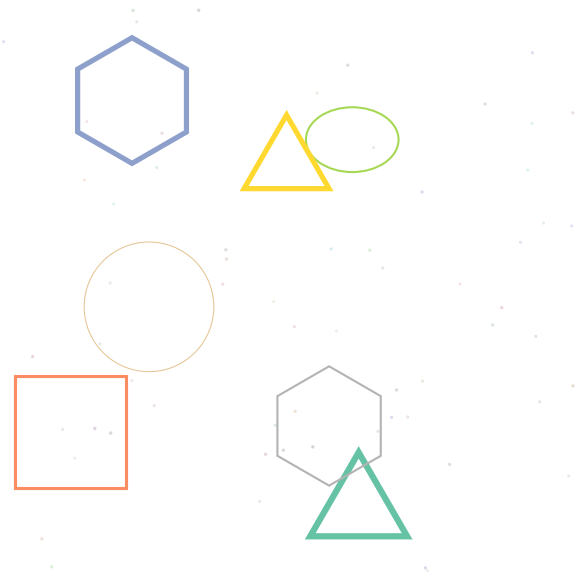[{"shape": "triangle", "thickness": 3, "radius": 0.48, "center": [0.621, 0.119]}, {"shape": "square", "thickness": 1.5, "radius": 0.48, "center": [0.122, 0.251]}, {"shape": "hexagon", "thickness": 2.5, "radius": 0.54, "center": [0.229, 0.825]}, {"shape": "oval", "thickness": 1, "radius": 0.4, "center": [0.61, 0.757]}, {"shape": "triangle", "thickness": 2.5, "radius": 0.42, "center": [0.496, 0.715]}, {"shape": "circle", "thickness": 0.5, "radius": 0.56, "center": [0.258, 0.468]}, {"shape": "hexagon", "thickness": 1, "radius": 0.52, "center": [0.57, 0.262]}]